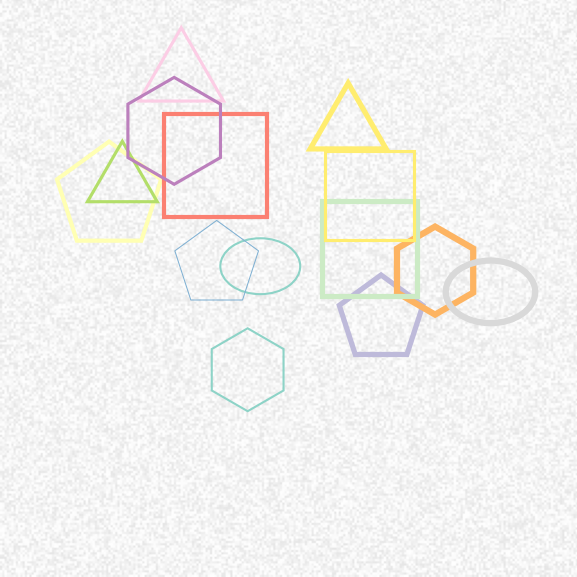[{"shape": "oval", "thickness": 1, "radius": 0.35, "center": [0.451, 0.538]}, {"shape": "hexagon", "thickness": 1, "radius": 0.36, "center": [0.429, 0.359]}, {"shape": "pentagon", "thickness": 2, "radius": 0.47, "center": [0.189, 0.659]}, {"shape": "pentagon", "thickness": 2.5, "radius": 0.38, "center": [0.66, 0.447]}, {"shape": "square", "thickness": 2, "radius": 0.45, "center": [0.373, 0.713]}, {"shape": "pentagon", "thickness": 0.5, "radius": 0.38, "center": [0.375, 0.541]}, {"shape": "hexagon", "thickness": 3, "radius": 0.38, "center": [0.753, 0.531]}, {"shape": "triangle", "thickness": 1.5, "radius": 0.35, "center": [0.212, 0.685]}, {"shape": "triangle", "thickness": 1.5, "radius": 0.42, "center": [0.314, 0.867]}, {"shape": "oval", "thickness": 3, "radius": 0.39, "center": [0.849, 0.494]}, {"shape": "hexagon", "thickness": 1.5, "radius": 0.46, "center": [0.302, 0.773]}, {"shape": "square", "thickness": 2.5, "radius": 0.41, "center": [0.639, 0.568]}, {"shape": "triangle", "thickness": 2.5, "radius": 0.38, "center": [0.603, 0.779]}, {"shape": "square", "thickness": 1.5, "radius": 0.38, "center": [0.64, 0.661]}]